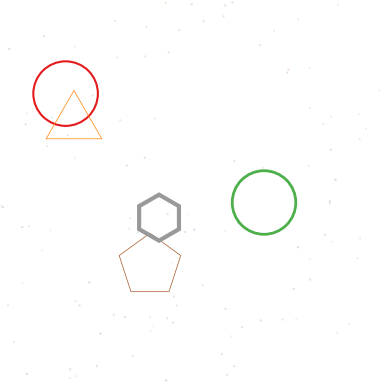[{"shape": "circle", "thickness": 1.5, "radius": 0.42, "center": [0.17, 0.757]}, {"shape": "circle", "thickness": 2, "radius": 0.41, "center": [0.686, 0.474]}, {"shape": "triangle", "thickness": 0.5, "radius": 0.42, "center": [0.192, 0.681]}, {"shape": "pentagon", "thickness": 0.5, "radius": 0.42, "center": [0.39, 0.31]}, {"shape": "hexagon", "thickness": 3, "radius": 0.3, "center": [0.413, 0.435]}]